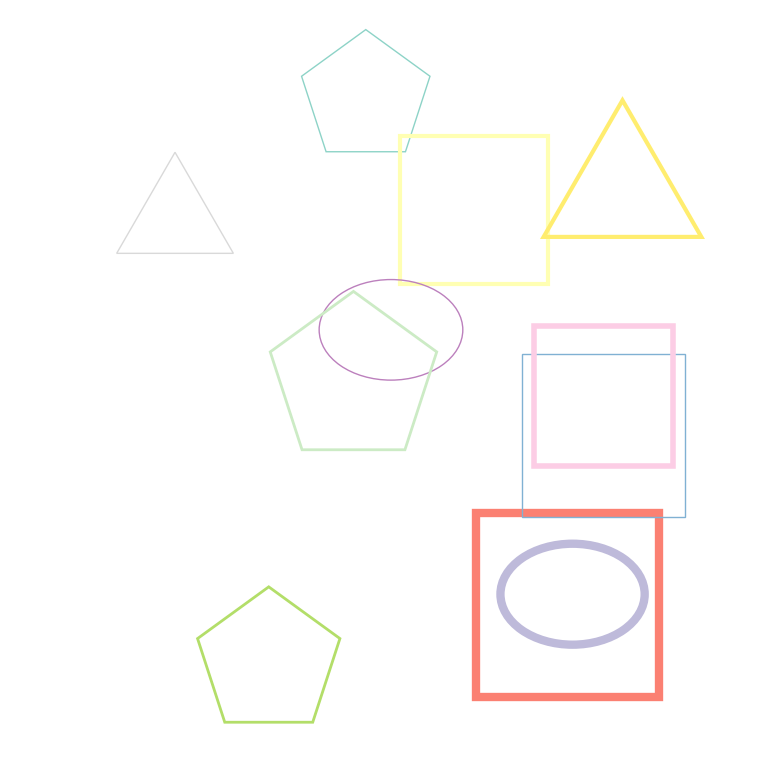[{"shape": "pentagon", "thickness": 0.5, "radius": 0.44, "center": [0.475, 0.874]}, {"shape": "square", "thickness": 1.5, "radius": 0.48, "center": [0.615, 0.728]}, {"shape": "oval", "thickness": 3, "radius": 0.47, "center": [0.744, 0.228]}, {"shape": "square", "thickness": 3, "radius": 0.6, "center": [0.737, 0.214]}, {"shape": "square", "thickness": 0.5, "radius": 0.53, "center": [0.784, 0.435]}, {"shape": "pentagon", "thickness": 1, "radius": 0.49, "center": [0.349, 0.141]}, {"shape": "square", "thickness": 2, "radius": 0.45, "center": [0.784, 0.486]}, {"shape": "triangle", "thickness": 0.5, "radius": 0.44, "center": [0.227, 0.715]}, {"shape": "oval", "thickness": 0.5, "radius": 0.47, "center": [0.508, 0.572]}, {"shape": "pentagon", "thickness": 1, "radius": 0.57, "center": [0.459, 0.508]}, {"shape": "triangle", "thickness": 1.5, "radius": 0.59, "center": [0.808, 0.751]}]